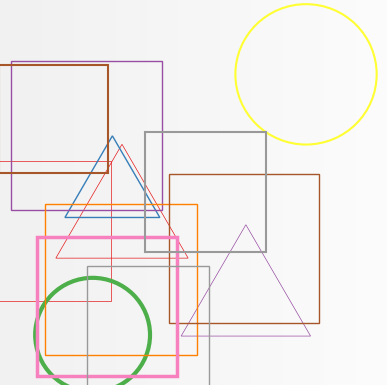[{"shape": "square", "thickness": 0.5, "radius": 0.91, "center": [0.105, 0.4]}, {"shape": "triangle", "thickness": 0.5, "radius": 0.99, "center": [0.315, 0.428]}, {"shape": "triangle", "thickness": 1, "radius": 0.71, "center": [0.29, 0.506]}, {"shape": "circle", "thickness": 3, "radius": 0.74, "center": [0.239, 0.13]}, {"shape": "square", "thickness": 1, "radius": 0.97, "center": [0.223, 0.649]}, {"shape": "triangle", "thickness": 0.5, "radius": 0.96, "center": [0.634, 0.224]}, {"shape": "square", "thickness": 1, "radius": 0.98, "center": [0.313, 0.275]}, {"shape": "circle", "thickness": 1.5, "radius": 0.91, "center": [0.79, 0.807]}, {"shape": "square", "thickness": 1, "radius": 0.97, "center": [0.631, 0.354]}, {"shape": "square", "thickness": 1.5, "radius": 0.7, "center": [0.139, 0.691]}, {"shape": "square", "thickness": 2.5, "radius": 0.9, "center": [0.277, 0.204]}, {"shape": "square", "thickness": 1.5, "radius": 0.78, "center": [0.53, 0.501]}, {"shape": "square", "thickness": 1, "radius": 0.79, "center": [0.382, 0.151]}]